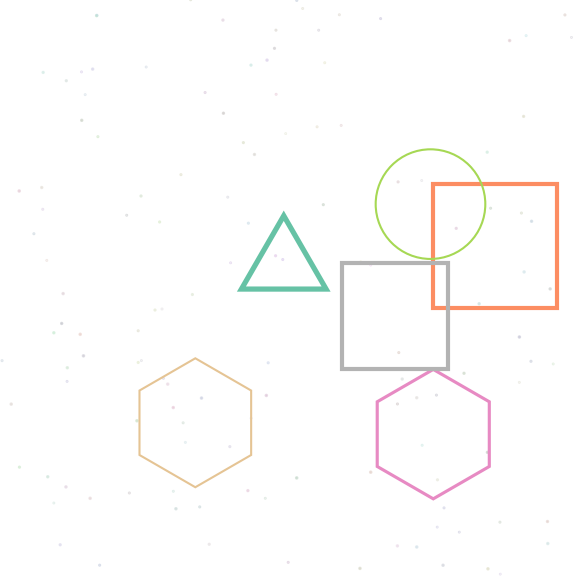[{"shape": "triangle", "thickness": 2.5, "radius": 0.42, "center": [0.491, 0.541]}, {"shape": "square", "thickness": 2, "radius": 0.54, "center": [0.857, 0.573]}, {"shape": "hexagon", "thickness": 1.5, "radius": 0.56, "center": [0.75, 0.247]}, {"shape": "circle", "thickness": 1, "radius": 0.47, "center": [0.745, 0.646]}, {"shape": "hexagon", "thickness": 1, "radius": 0.56, "center": [0.338, 0.267]}, {"shape": "square", "thickness": 2, "radius": 0.46, "center": [0.684, 0.452]}]